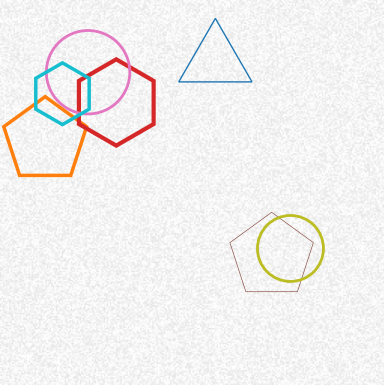[{"shape": "triangle", "thickness": 1, "radius": 0.55, "center": [0.559, 0.842]}, {"shape": "pentagon", "thickness": 2.5, "radius": 0.57, "center": [0.117, 0.636]}, {"shape": "hexagon", "thickness": 3, "radius": 0.56, "center": [0.302, 0.734]}, {"shape": "pentagon", "thickness": 0.5, "radius": 0.57, "center": [0.706, 0.335]}, {"shape": "circle", "thickness": 2, "radius": 0.54, "center": [0.229, 0.812]}, {"shape": "circle", "thickness": 2, "radius": 0.43, "center": [0.754, 0.355]}, {"shape": "hexagon", "thickness": 2.5, "radius": 0.4, "center": [0.162, 0.757]}]